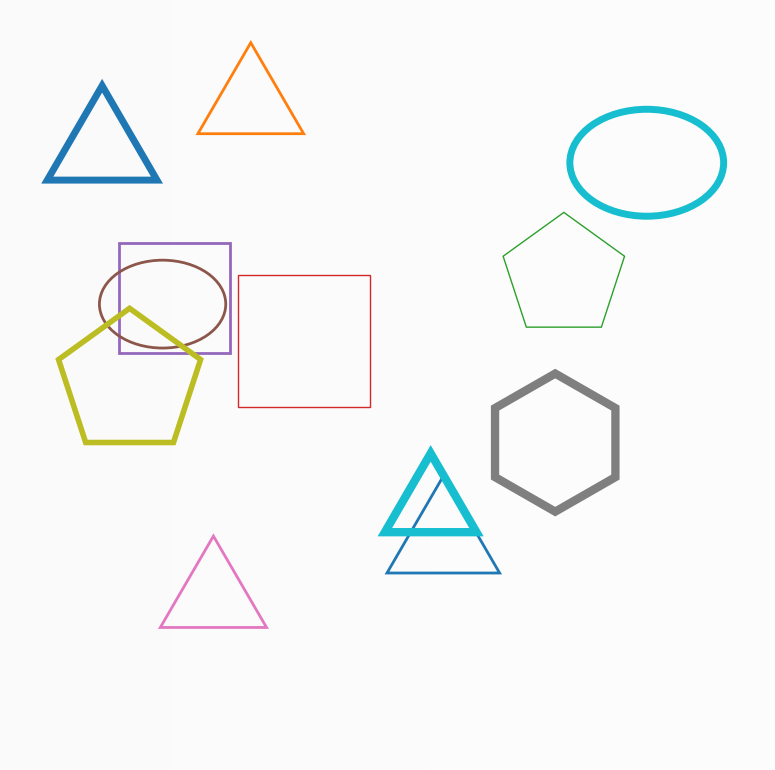[{"shape": "triangle", "thickness": 2.5, "radius": 0.41, "center": [0.132, 0.807]}, {"shape": "triangle", "thickness": 1, "radius": 0.42, "center": [0.572, 0.298]}, {"shape": "triangle", "thickness": 1, "radius": 0.39, "center": [0.324, 0.866]}, {"shape": "pentagon", "thickness": 0.5, "radius": 0.41, "center": [0.728, 0.642]}, {"shape": "square", "thickness": 0.5, "radius": 0.43, "center": [0.392, 0.558]}, {"shape": "square", "thickness": 1, "radius": 0.36, "center": [0.225, 0.613]}, {"shape": "oval", "thickness": 1, "radius": 0.41, "center": [0.21, 0.605]}, {"shape": "triangle", "thickness": 1, "radius": 0.4, "center": [0.275, 0.225]}, {"shape": "hexagon", "thickness": 3, "radius": 0.45, "center": [0.716, 0.425]}, {"shape": "pentagon", "thickness": 2, "radius": 0.48, "center": [0.167, 0.503]}, {"shape": "oval", "thickness": 2.5, "radius": 0.5, "center": [0.835, 0.789]}, {"shape": "triangle", "thickness": 3, "radius": 0.34, "center": [0.556, 0.343]}]